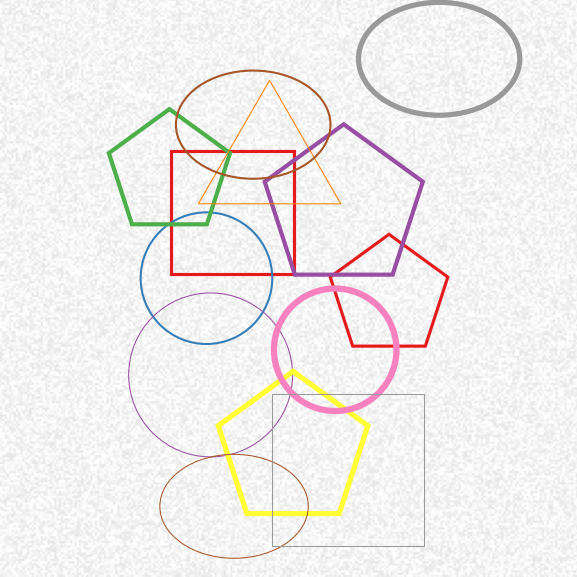[{"shape": "square", "thickness": 1.5, "radius": 0.53, "center": [0.403, 0.631]}, {"shape": "pentagon", "thickness": 1.5, "radius": 0.54, "center": [0.674, 0.486]}, {"shape": "circle", "thickness": 1, "radius": 0.57, "center": [0.358, 0.517]}, {"shape": "pentagon", "thickness": 2, "radius": 0.55, "center": [0.293, 0.7]}, {"shape": "pentagon", "thickness": 2, "radius": 0.72, "center": [0.595, 0.64]}, {"shape": "circle", "thickness": 0.5, "radius": 0.71, "center": [0.365, 0.35]}, {"shape": "triangle", "thickness": 0.5, "radius": 0.71, "center": [0.467, 0.717]}, {"shape": "pentagon", "thickness": 2.5, "radius": 0.68, "center": [0.507, 0.22]}, {"shape": "oval", "thickness": 1, "radius": 0.67, "center": [0.438, 0.783]}, {"shape": "oval", "thickness": 0.5, "radius": 0.64, "center": [0.405, 0.122]}, {"shape": "circle", "thickness": 3, "radius": 0.53, "center": [0.58, 0.393]}, {"shape": "square", "thickness": 0.5, "radius": 0.66, "center": [0.602, 0.186]}, {"shape": "oval", "thickness": 2.5, "radius": 0.7, "center": [0.76, 0.897]}]